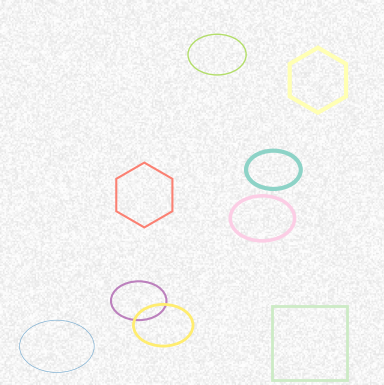[{"shape": "oval", "thickness": 3, "radius": 0.36, "center": [0.71, 0.559]}, {"shape": "hexagon", "thickness": 3, "radius": 0.42, "center": [0.826, 0.792]}, {"shape": "hexagon", "thickness": 1.5, "radius": 0.42, "center": [0.375, 0.493]}, {"shape": "oval", "thickness": 0.5, "radius": 0.48, "center": [0.148, 0.1]}, {"shape": "oval", "thickness": 1, "radius": 0.38, "center": [0.564, 0.858]}, {"shape": "oval", "thickness": 2.5, "radius": 0.42, "center": [0.682, 0.433]}, {"shape": "oval", "thickness": 1.5, "radius": 0.36, "center": [0.36, 0.219]}, {"shape": "square", "thickness": 2, "radius": 0.48, "center": [0.804, 0.109]}, {"shape": "oval", "thickness": 2, "radius": 0.39, "center": [0.424, 0.155]}]